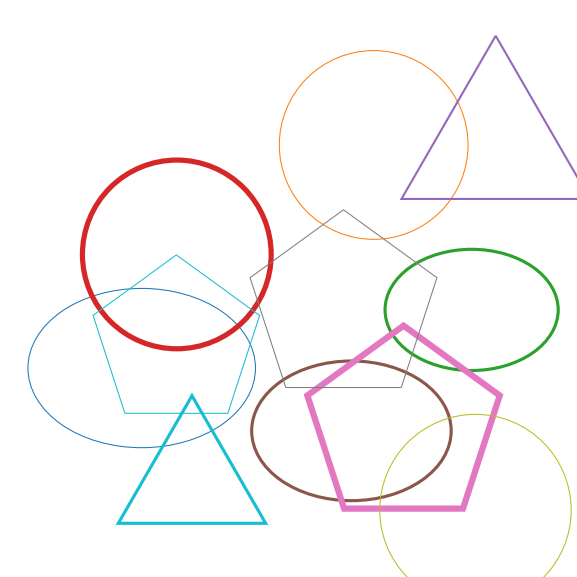[{"shape": "oval", "thickness": 0.5, "radius": 0.99, "center": [0.245, 0.362]}, {"shape": "circle", "thickness": 0.5, "radius": 0.82, "center": [0.647, 0.748]}, {"shape": "oval", "thickness": 1.5, "radius": 0.75, "center": [0.817, 0.463]}, {"shape": "circle", "thickness": 2.5, "radius": 0.82, "center": [0.306, 0.559]}, {"shape": "triangle", "thickness": 1, "radius": 0.94, "center": [0.858, 0.749]}, {"shape": "oval", "thickness": 1.5, "radius": 0.86, "center": [0.609, 0.253]}, {"shape": "pentagon", "thickness": 3, "radius": 0.88, "center": [0.699, 0.26]}, {"shape": "pentagon", "thickness": 0.5, "radius": 0.85, "center": [0.595, 0.466]}, {"shape": "circle", "thickness": 0.5, "radius": 0.83, "center": [0.823, 0.116]}, {"shape": "triangle", "thickness": 1.5, "radius": 0.74, "center": [0.332, 0.167]}, {"shape": "pentagon", "thickness": 0.5, "radius": 0.76, "center": [0.305, 0.406]}]